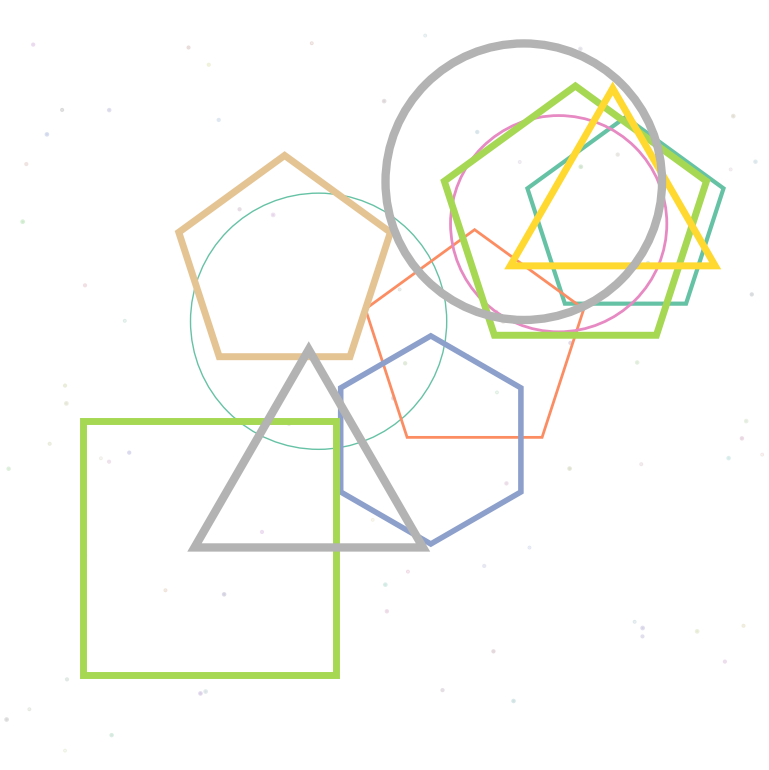[{"shape": "circle", "thickness": 0.5, "radius": 0.83, "center": [0.414, 0.583]}, {"shape": "pentagon", "thickness": 1.5, "radius": 0.67, "center": [0.812, 0.714]}, {"shape": "pentagon", "thickness": 1, "radius": 0.75, "center": [0.616, 0.553]}, {"shape": "hexagon", "thickness": 2, "radius": 0.68, "center": [0.559, 0.429]}, {"shape": "circle", "thickness": 1, "radius": 0.7, "center": [0.726, 0.709]}, {"shape": "square", "thickness": 2.5, "radius": 0.82, "center": [0.272, 0.288]}, {"shape": "pentagon", "thickness": 2.5, "radius": 0.89, "center": [0.747, 0.709]}, {"shape": "triangle", "thickness": 2.5, "radius": 0.77, "center": [0.796, 0.732]}, {"shape": "pentagon", "thickness": 2.5, "radius": 0.72, "center": [0.37, 0.654]}, {"shape": "circle", "thickness": 3, "radius": 0.9, "center": [0.68, 0.764]}, {"shape": "triangle", "thickness": 3, "radius": 0.86, "center": [0.401, 0.375]}]